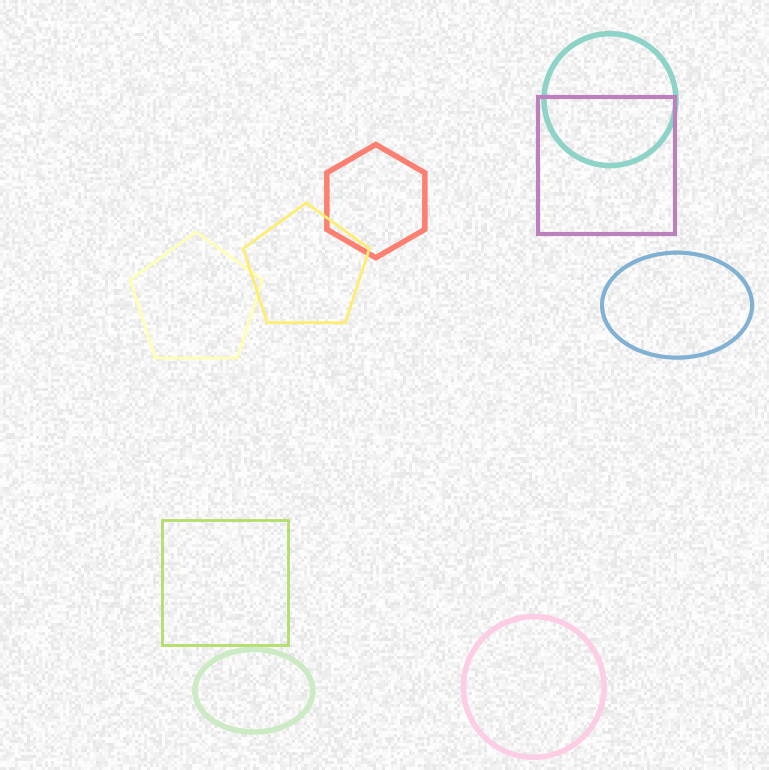[{"shape": "circle", "thickness": 2, "radius": 0.43, "center": [0.792, 0.871]}, {"shape": "pentagon", "thickness": 1, "radius": 0.45, "center": [0.255, 0.608]}, {"shape": "hexagon", "thickness": 2, "radius": 0.37, "center": [0.488, 0.739]}, {"shape": "oval", "thickness": 1.5, "radius": 0.49, "center": [0.879, 0.604]}, {"shape": "square", "thickness": 1, "radius": 0.41, "center": [0.292, 0.244]}, {"shape": "circle", "thickness": 2, "radius": 0.46, "center": [0.693, 0.108]}, {"shape": "square", "thickness": 1.5, "radius": 0.44, "center": [0.788, 0.785]}, {"shape": "oval", "thickness": 2, "radius": 0.38, "center": [0.33, 0.103]}, {"shape": "pentagon", "thickness": 1, "radius": 0.43, "center": [0.398, 0.651]}]